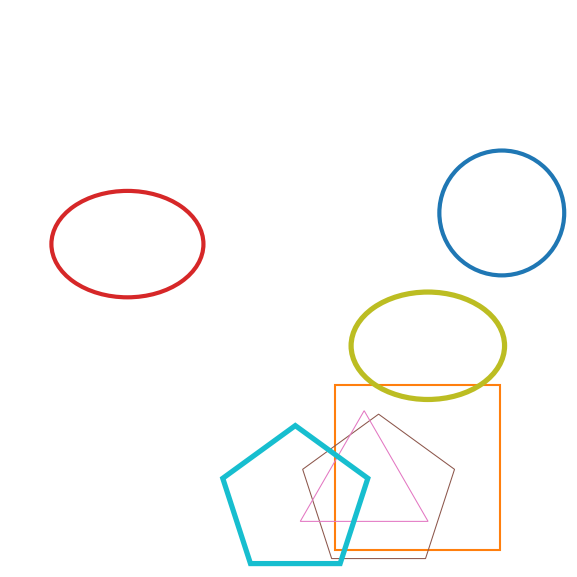[{"shape": "circle", "thickness": 2, "radius": 0.54, "center": [0.869, 0.63]}, {"shape": "square", "thickness": 1, "radius": 0.71, "center": [0.723, 0.189]}, {"shape": "oval", "thickness": 2, "radius": 0.66, "center": [0.221, 0.576]}, {"shape": "pentagon", "thickness": 0.5, "radius": 0.69, "center": [0.656, 0.144]}, {"shape": "triangle", "thickness": 0.5, "radius": 0.64, "center": [0.631, 0.16]}, {"shape": "oval", "thickness": 2.5, "radius": 0.66, "center": [0.741, 0.4]}, {"shape": "pentagon", "thickness": 2.5, "radius": 0.66, "center": [0.511, 0.13]}]